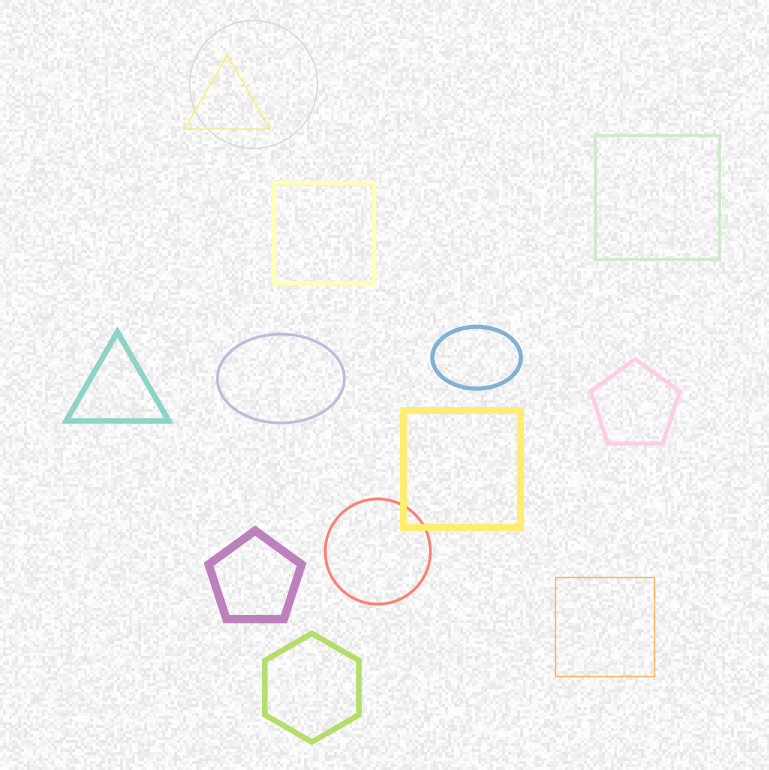[{"shape": "triangle", "thickness": 2, "radius": 0.39, "center": [0.153, 0.492]}, {"shape": "square", "thickness": 1.5, "radius": 0.32, "center": [0.42, 0.697]}, {"shape": "oval", "thickness": 1, "radius": 0.41, "center": [0.365, 0.508]}, {"shape": "circle", "thickness": 1, "radius": 0.34, "center": [0.491, 0.284]}, {"shape": "oval", "thickness": 1.5, "radius": 0.29, "center": [0.619, 0.535]}, {"shape": "square", "thickness": 0.5, "radius": 0.32, "center": [0.785, 0.186]}, {"shape": "hexagon", "thickness": 2, "radius": 0.35, "center": [0.405, 0.107]}, {"shape": "pentagon", "thickness": 1.5, "radius": 0.3, "center": [0.825, 0.473]}, {"shape": "circle", "thickness": 0.5, "radius": 0.42, "center": [0.329, 0.89]}, {"shape": "pentagon", "thickness": 3, "radius": 0.32, "center": [0.331, 0.247]}, {"shape": "square", "thickness": 1, "radius": 0.4, "center": [0.854, 0.744]}, {"shape": "square", "thickness": 2.5, "radius": 0.38, "center": [0.6, 0.392]}, {"shape": "triangle", "thickness": 0.5, "radius": 0.32, "center": [0.295, 0.864]}]